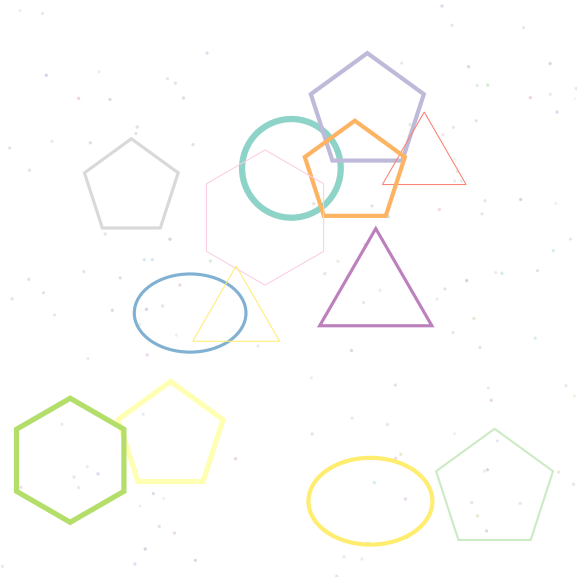[{"shape": "circle", "thickness": 3, "radius": 0.43, "center": [0.505, 0.708]}, {"shape": "pentagon", "thickness": 2.5, "radius": 0.48, "center": [0.295, 0.243]}, {"shape": "pentagon", "thickness": 2, "radius": 0.51, "center": [0.636, 0.804]}, {"shape": "triangle", "thickness": 0.5, "radius": 0.42, "center": [0.735, 0.721]}, {"shape": "oval", "thickness": 1.5, "radius": 0.48, "center": [0.329, 0.457]}, {"shape": "pentagon", "thickness": 2, "radius": 0.46, "center": [0.614, 0.699]}, {"shape": "hexagon", "thickness": 2.5, "radius": 0.54, "center": [0.122, 0.202]}, {"shape": "hexagon", "thickness": 0.5, "radius": 0.59, "center": [0.459, 0.622]}, {"shape": "pentagon", "thickness": 1.5, "radius": 0.43, "center": [0.227, 0.673]}, {"shape": "triangle", "thickness": 1.5, "radius": 0.56, "center": [0.651, 0.491]}, {"shape": "pentagon", "thickness": 1, "radius": 0.53, "center": [0.856, 0.15]}, {"shape": "oval", "thickness": 2, "radius": 0.54, "center": [0.641, 0.131]}, {"shape": "triangle", "thickness": 0.5, "radius": 0.43, "center": [0.409, 0.452]}]